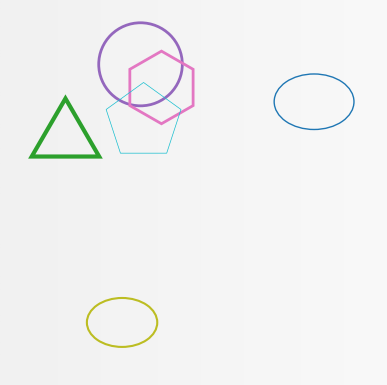[{"shape": "oval", "thickness": 1, "radius": 0.51, "center": [0.811, 0.736]}, {"shape": "triangle", "thickness": 3, "radius": 0.5, "center": [0.169, 0.644]}, {"shape": "circle", "thickness": 2, "radius": 0.54, "center": [0.363, 0.833]}, {"shape": "hexagon", "thickness": 2, "radius": 0.47, "center": [0.417, 0.773]}, {"shape": "oval", "thickness": 1.5, "radius": 0.45, "center": [0.315, 0.162]}, {"shape": "pentagon", "thickness": 0.5, "radius": 0.51, "center": [0.37, 0.684]}]